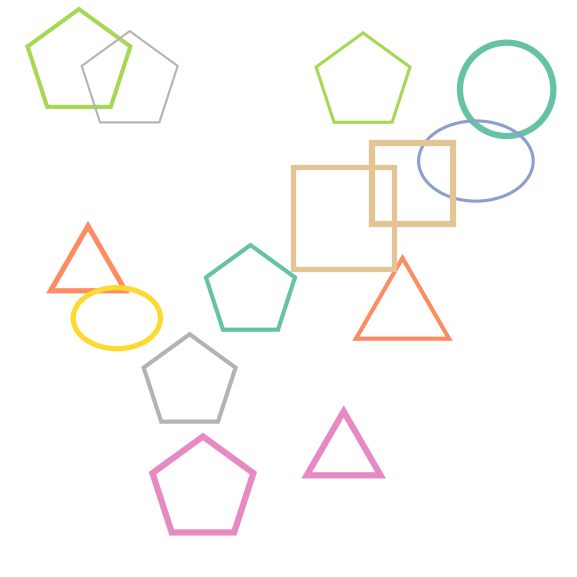[{"shape": "pentagon", "thickness": 2, "radius": 0.41, "center": [0.434, 0.494]}, {"shape": "circle", "thickness": 3, "radius": 0.4, "center": [0.877, 0.844]}, {"shape": "triangle", "thickness": 2, "radius": 0.47, "center": [0.697, 0.459]}, {"shape": "triangle", "thickness": 2.5, "radius": 0.37, "center": [0.152, 0.533]}, {"shape": "oval", "thickness": 1.5, "radius": 0.5, "center": [0.824, 0.72]}, {"shape": "triangle", "thickness": 3, "radius": 0.37, "center": [0.595, 0.213]}, {"shape": "pentagon", "thickness": 3, "radius": 0.46, "center": [0.351, 0.151]}, {"shape": "pentagon", "thickness": 1.5, "radius": 0.43, "center": [0.629, 0.857]}, {"shape": "pentagon", "thickness": 2, "radius": 0.47, "center": [0.137, 0.89]}, {"shape": "oval", "thickness": 2.5, "radius": 0.38, "center": [0.202, 0.448]}, {"shape": "square", "thickness": 3, "radius": 0.35, "center": [0.714, 0.681]}, {"shape": "square", "thickness": 2.5, "radius": 0.44, "center": [0.595, 0.621]}, {"shape": "pentagon", "thickness": 1, "radius": 0.44, "center": [0.225, 0.858]}, {"shape": "pentagon", "thickness": 2, "radius": 0.42, "center": [0.328, 0.337]}]